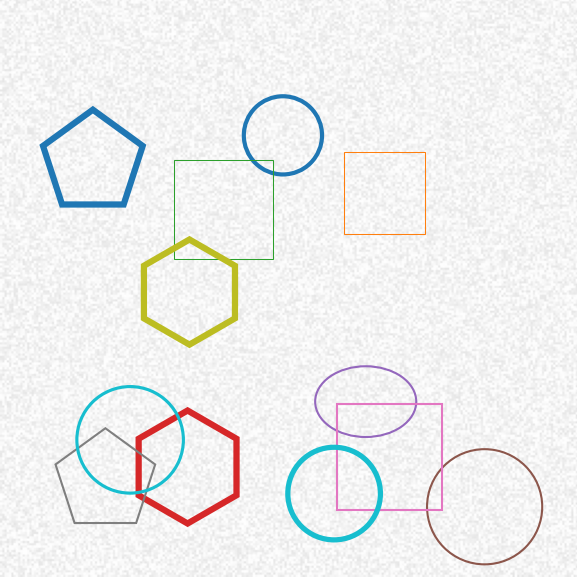[{"shape": "pentagon", "thickness": 3, "radius": 0.45, "center": [0.161, 0.718]}, {"shape": "circle", "thickness": 2, "radius": 0.34, "center": [0.49, 0.765]}, {"shape": "square", "thickness": 0.5, "radius": 0.35, "center": [0.666, 0.665]}, {"shape": "square", "thickness": 0.5, "radius": 0.43, "center": [0.387, 0.636]}, {"shape": "hexagon", "thickness": 3, "radius": 0.49, "center": [0.325, 0.19]}, {"shape": "oval", "thickness": 1, "radius": 0.44, "center": [0.633, 0.304]}, {"shape": "circle", "thickness": 1, "radius": 0.5, "center": [0.839, 0.122]}, {"shape": "square", "thickness": 1, "radius": 0.46, "center": [0.674, 0.208]}, {"shape": "pentagon", "thickness": 1, "radius": 0.45, "center": [0.182, 0.167]}, {"shape": "hexagon", "thickness": 3, "radius": 0.46, "center": [0.328, 0.493]}, {"shape": "circle", "thickness": 1.5, "radius": 0.46, "center": [0.225, 0.237]}, {"shape": "circle", "thickness": 2.5, "radius": 0.4, "center": [0.579, 0.144]}]